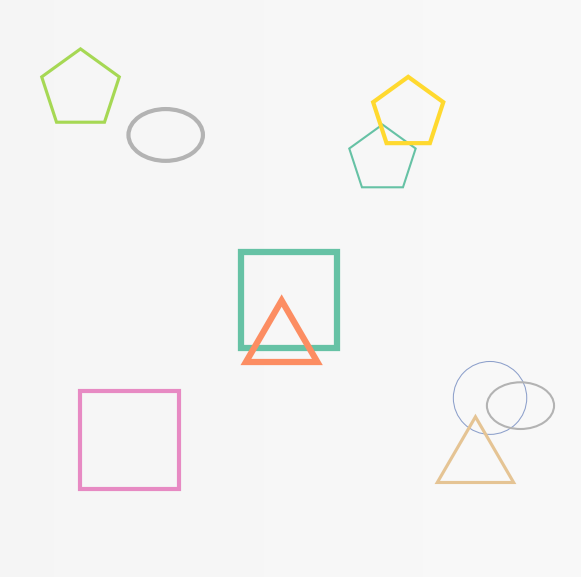[{"shape": "pentagon", "thickness": 1, "radius": 0.3, "center": [0.658, 0.723]}, {"shape": "square", "thickness": 3, "radius": 0.41, "center": [0.498, 0.48]}, {"shape": "triangle", "thickness": 3, "radius": 0.35, "center": [0.485, 0.408]}, {"shape": "circle", "thickness": 0.5, "radius": 0.32, "center": [0.843, 0.31]}, {"shape": "square", "thickness": 2, "radius": 0.42, "center": [0.223, 0.238]}, {"shape": "pentagon", "thickness": 1.5, "radius": 0.35, "center": [0.139, 0.844]}, {"shape": "pentagon", "thickness": 2, "radius": 0.32, "center": [0.702, 0.803]}, {"shape": "triangle", "thickness": 1.5, "radius": 0.38, "center": [0.818, 0.202]}, {"shape": "oval", "thickness": 1, "radius": 0.29, "center": [0.895, 0.297]}, {"shape": "oval", "thickness": 2, "radius": 0.32, "center": [0.285, 0.765]}]